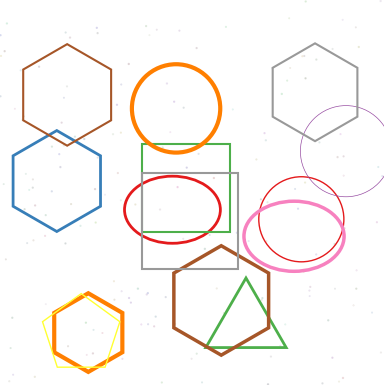[{"shape": "circle", "thickness": 1, "radius": 0.55, "center": [0.783, 0.43]}, {"shape": "oval", "thickness": 2, "radius": 0.62, "center": [0.448, 0.455]}, {"shape": "hexagon", "thickness": 2, "radius": 0.66, "center": [0.148, 0.53]}, {"shape": "square", "thickness": 1.5, "radius": 0.57, "center": [0.483, 0.512]}, {"shape": "triangle", "thickness": 2, "radius": 0.6, "center": [0.639, 0.157]}, {"shape": "circle", "thickness": 0.5, "radius": 0.59, "center": [0.899, 0.607]}, {"shape": "hexagon", "thickness": 3, "radius": 0.51, "center": [0.229, 0.136]}, {"shape": "circle", "thickness": 3, "radius": 0.57, "center": [0.457, 0.718]}, {"shape": "pentagon", "thickness": 1, "radius": 0.53, "center": [0.211, 0.132]}, {"shape": "hexagon", "thickness": 1.5, "radius": 0.66, "center": [0.174, 0.753]}, {"shape": "hexagon", "thickness": 2.5, "radius": 0.71, "center": [0.575, 0.22]}, {"shape": "oval", "thickness": 2.5, "radius": 0.65, "center": [0.764, 0.386]}, {"shape": "hexagon", "thickness": 1.5, "radius": 0.64, "center": [0.818, 0.76]}, {"shape": "square", "thickness": 1.5, "radius": 0.62, "center": [0.494, 0.426]}]